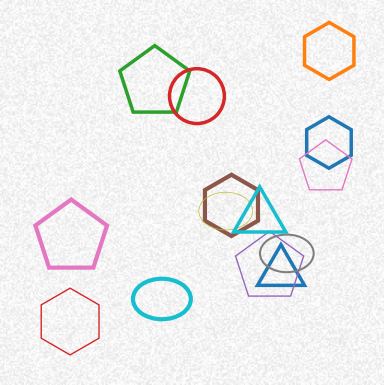[{"shape": "triangle", "thickness": 2.5, "radius": 0.35, "center": [0.73, 0.294]}, {"shape": "hexagon", "thickness": 2.5, "radius": 0.33, "center": [0.854, 0.63]}, {"shape": "hexagon", "thickness": 2.5, "radius": 0.37, "center": [0.855, 0.868]}, {"shape": "pentagon", "thickness": 2.5, "radius": 0.48, "center": [0.402, 0.786]}, {"shape": "hexagon", "thickness": 1, "radius": 0.43, "center": [0.182, 0.165]}, {"shape": "circle", "thickness": 2.5, "radius": 0.36, "center": [0.512, 0.75]}, {"shape": "pentagon", "thickness": 1, "radius": 0.46, "center": [0.7, 0.306]}, {"shape": "hexagon", "thickness": 3, "radius": 0.4, "center": [0.601, 0.467]}, {"shape": "pentagon", "thickness": 3, "radius": 0.49, "center": [0.185, 0.384]}, {"shape": "pentagon", "thickness": 1, "radius": 0.36, "center": [0.846, 0.565]}, {"shape": "oval", "thickness": 1.5, "radius": 0.35, "center": [0.745, 0.342]}, {"shape": "oval", "thickness": 0.5, "radius": 0.35, "center": [0.586, 0.452]}, {"shape": "triangle", "thickness": 2.5, "radius": 0.39, "center": [0.675, 0.437]}, {"shape": "oval", "thickness": 3, "radius": 0.38, "center": [0.421, 0.223]}]